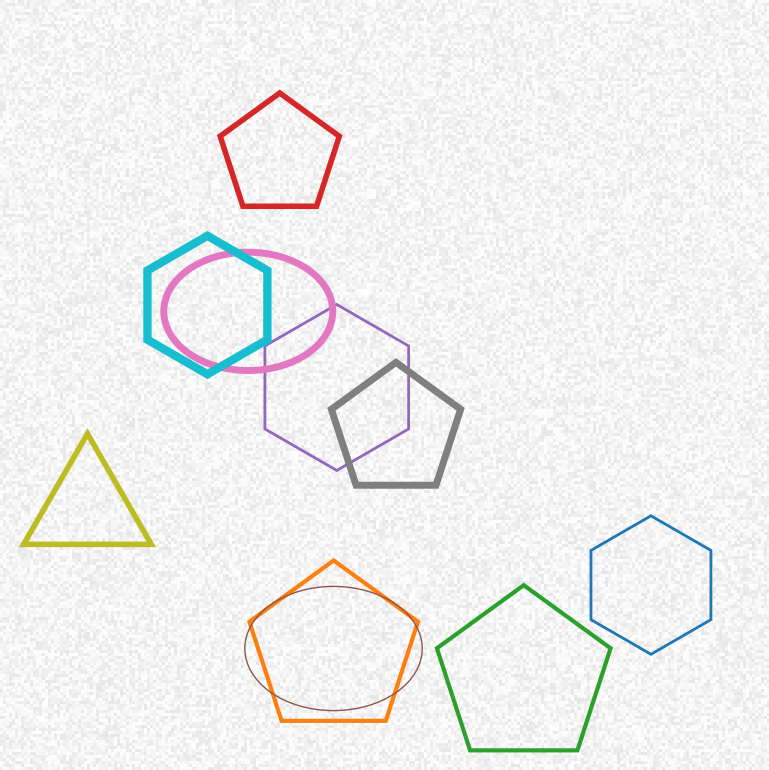[{"shape": "hexagon", "thickness": 1, "radius": 0.45, "center": [0.845, 0.24]}, {"shape": "pentagon", "thickness": 1.5, "radius": 0.58, "center": [0.433, 0.157]}, {"shape": "pentagon", "thickness": 1.5, "radius": 0.59, "center": [0.68, 0.121]}, {"shape": "pentagon", "thickness": 2, "radius": 0.41, "center": [0.363, 0.798]}, {"shape": "hexagon", "thickness": 1, "radius": 0.54, "center": [0.437, 0.497]}, {"shape": "oval", "thickness": 0.5, "radius": 0.58, "center": [0.433, 0.158]}, {"shape": "oval", "thickness": 2.5, "radius": 0.55, "center": [0.322, 0.596]}, {"shape": "pentagon", "thickness": 2.5, "radius": 0.44, "center": [0.514, 0.441]}, {"shape": "triangle", "thickness": 2, "radius": 0.48, "center": [0.114, 0.341]}, {"shape": "hexagon", "thickness": 3, "radius": 0.45, "center": [0.269, 0.604]}]